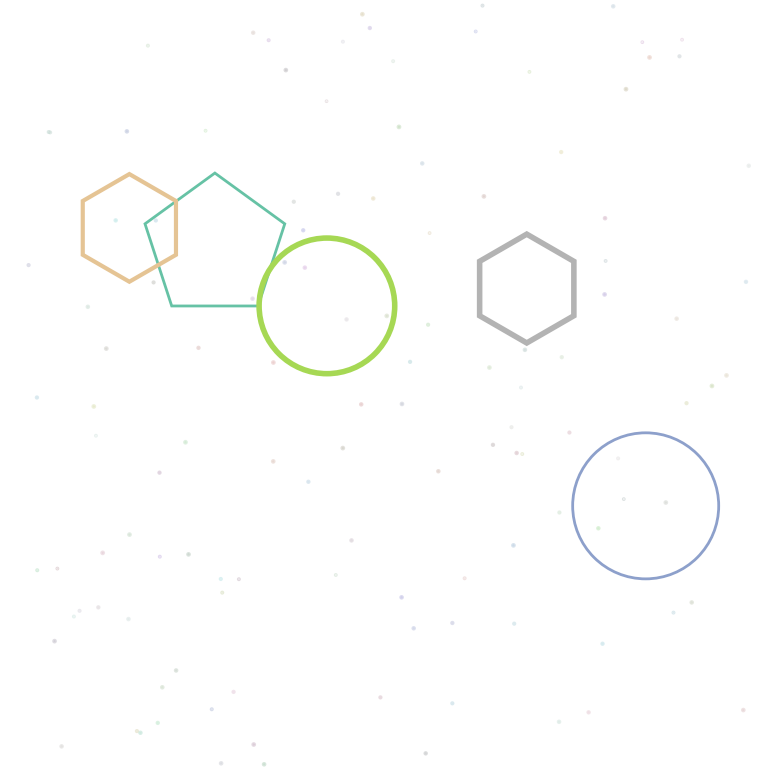[{"shape": "pentagon", "thickness": 1, "radius": 0.48, "center": [0.279, 0.68]}, {"shape": "circle", "thickness": 1, "radius": 0.47, "center": [0.839, 0.343]}, {"shape": "circle", "thickness": 2, "radius": 0.44, "center": [0.425, 0.603]}, {"shape": "hexagon", "thickness": 1.5, "radius": 0.35, "center": [0.168, 0.704]}, {"shape": "hexagon", "thickness": 2, "radius": 0.35, "center": [0.684, 0.625]}]